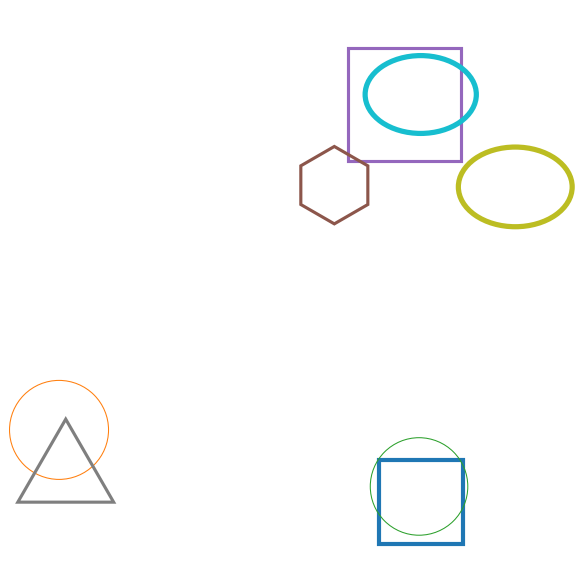[{"shape": "square", "thickness": 2, "radius": 0.37, "center": [0.729, 0.13]}, {"shape": "circle", "thickness": 0.5, "radius": 0.43, "center": [0.102, 0.255]}, {"shape": "circle", "thickness": 0.5, "radius": 0.42, "center": [0.726, 0.157]}, {"shape": "square", "thickness": 1.5, "radius": 0.49, "center": [0.701, 0.818]}, {"shape": "hexagon", "thickness": 1.5, "radius": 0.33, "center": [0.579, 0.679]}, {"shape": "triangle", "thickness": 1.5, "radius": 0.48, "center": [0.114, 0.177]}, {"shape": "oval", "thickness": 2.5, "radius": 0.49, "center": [0.892, 0.676]}, {"shape": "oval", "thickness": 2.5, "radius": 0.48, "center": [0.729, 0.835]}]